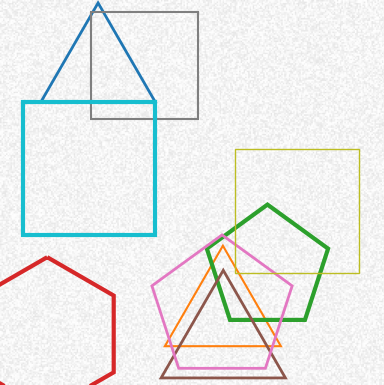[{"shape": "triangle", "thickness": 2, "radius": 0.85, "center": [0.255, 0.822]}, {"shape": "triangle", "thickness": 1.5, "radius": 0.87, "center": [0.579, 0.188]}, {"shape": "pentagon", "thickness": 3, "radius": 0.83, "center": [0.695, 0.303]}, {"shape": "hexagon", "thickness": 3, "radius": 1.0, "center": [0.123, 0.133]}, {"shape": "triangle", "thickness": 2, "radius": 0.93, "center": [0.58, 0.112]}, {"shape": "pentagon", "thickness": 2, "radius": 0.96, "center": [0.577, 0.198]}, {"shape": "square", "thickness": 1.5, "radius": 0.7, "center": [0.376, 0.829]}, {"shape": "square", "thickness": 1, "radius": 0.81, "center": [0.771, 0.452]}, {"shape": "square", "thickness": 3, "radius": 0.86, "center": [0.232, 0.563]}]